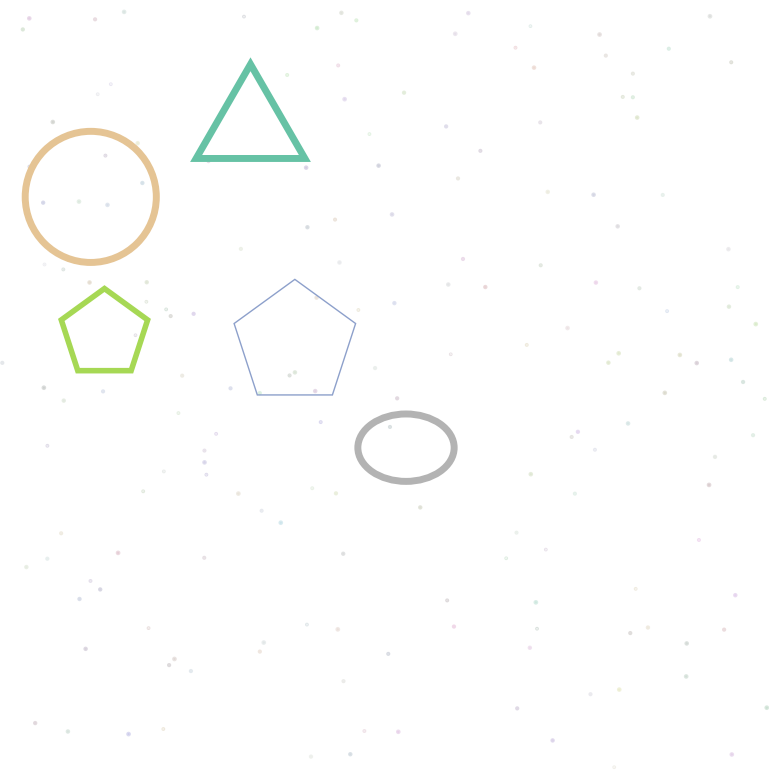[{"shape": "triangle", "thickness": 2.5, "radius": 0.41, "center": [0.325, 0.835]}, {"shape": "pentagon", "thickness": 0.5, "radius": 0.41, "center": [0.383, 0.554]}, {"shape": "pentagon", "thickness": 2, "radius": 0.29, "center": [0.136, 0.566]}, {"shape": "circle", "thickness": 2.5, "radius": 0.43, "center": [0.118, 0.744]}, {"shape": "oval", "thickness": 2.5, "radius": 0.31, "center": [0.527, 0.419]}]